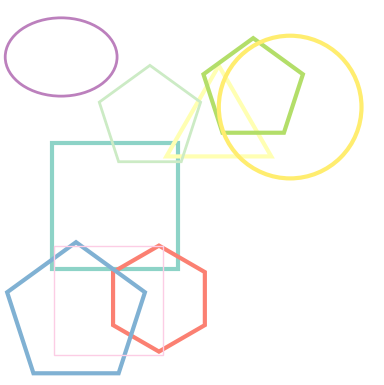[{"shape": "square", "thickness": 3, "radius": 0.81, "center": [0.299, 0.465]}, {"shape": "triangle", "thickness": 3, "radius": 0.79, "center": [0.568, 0.672]}, {"shape": "hexagon", "thickness": 3, "radius": 0.69, "center": [0.413, 0.224]}, {"shape": "pentagon", "thickness": 3, "radius": 0.94, "center": [0.197, 0.183]}, {"shape": "pentagon", "thickness": 3, "radius": 0.68, "center": [0.658, 0.765]}, {"shape": "square", "thickness": 1, "radius": 0.71, "center": [0.282, 0.219]}, {"shape": "oval", "thickness": 2, "radius": 0.73, "center": [0.159, 0.852]}, {"shape": "pentagon", "thickness": 2, "radius": 0.69, "center": [0.389, 0.692]}, {"shape": "circle", "thickness": 3, "radius": 0.93, "center": [0.754, 0.722]}]